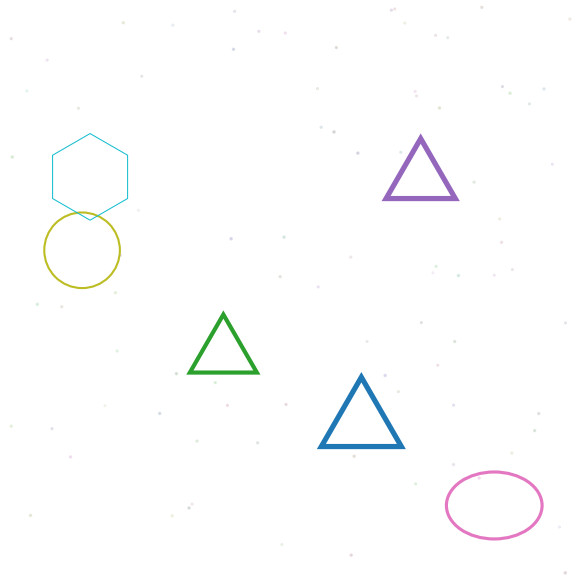[{"shape": "triangle", "thickness": 2.5, "radius": 0.4, "center": [0.626, 0.266]}, {"shape": "triangle", "thickness": 2, "radius": 0.33, "center": [0.387, 0.388]}, {"shape": "triangle", "thickness": 2.5, "radius": 0.35, "center": [0.728, 0.69]}, {"shape": "oval", "thickness": 1.5, "radius": 0.41, "center": [0.856, 0.124]}, {"shape": "circle", "thickness": 1, "radius": 0.33, "center": [0.142, 0.566]}, {"shape": "hexagon", "thickness": 0.5, "radius": 0.37, "center": [0.156, 0.693]}]